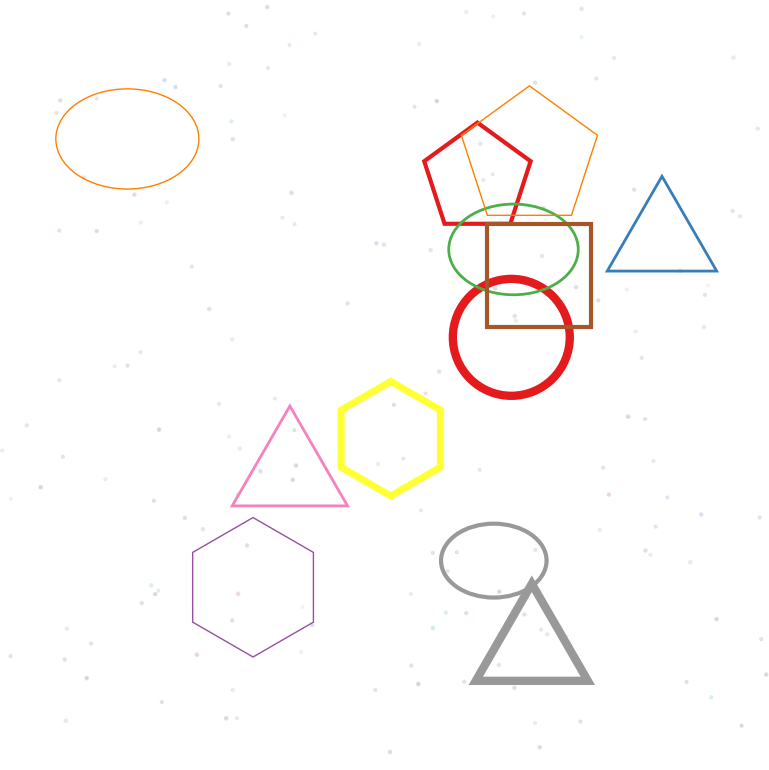[{"shape": "circle", "thickness": 3, "radius": 0.38, "center": [0.664, 0.562]}, {"shape": "pentagon", "thickness": 1.5, "radius": 0.36, "center": [0.62, 0.768]}, {"shape": "triangle", "thickness": 1, "radius": 0.41, "center": [0.86, 0.689]}, {"shape": "oval", "thickness": 1, "radius": 0.42, "center": [0.667, 0.676]}, {"shape": "hexagon", "thickness": 0.5, "radius": 0.45, "center": [0.329, 0.237]}, {"shape": "pentagon", "thickness": 0.5, "radius": 0.46, "center": [0.688, 0.796]}, {"shape": "oval", "thickness": 0.5, "radius": 0.46, "center": [0.165, 0.82]}, {"shape": "hexagon", "thickness": 2.5, "radius": 0.37, "center": [0.507, 0.43]}, {"shape": "square", "thickness": 1.5, "radius": 0.34, "center": [0.7, 0.642]}, {"shape": "triangle", "thickness": 1, "radius": 0.43, "center": [0.376, 0.386]}, {"shape": "oval", "thickness": 1.5, "radius": 0.34, "center": [0.641, 0.272]}, {"shape": "triangle", "thickness": 3, "radius": 0.42, "center": [0.691, 0.158]}]